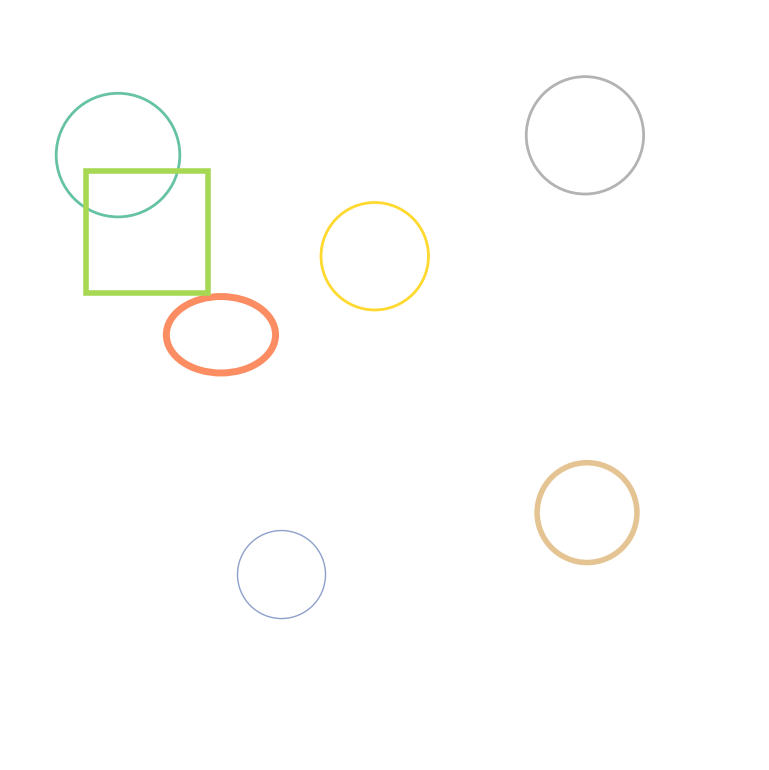[{"shape": "circle", "thickness": 1, "radius": 0.4, "center": [0.153, 0.799]}, {"shape": "oval", "thickness": 2.5, "radius": 0.35, "center": [0.287, 0.565]}, {"shape": "circle", "thickness": 0.5, "radius": 0.29, "center": [0.366, 0.254]}, {"shape": "square", "thickness": 2, "radius": 0.4, "center": [0.191, 0.699]}, {"shape": "circle", "thickness": 1, "radius": 0.35, "center": [0.487, 0.667]}, {"shape": "circle", "thickness": 2, "radius": 0.32, "center": [0.762, 0.334]}, {"shape": "circle", "thickness": 1, "radius": 0.38, "center": [0.76, 0.824]}]